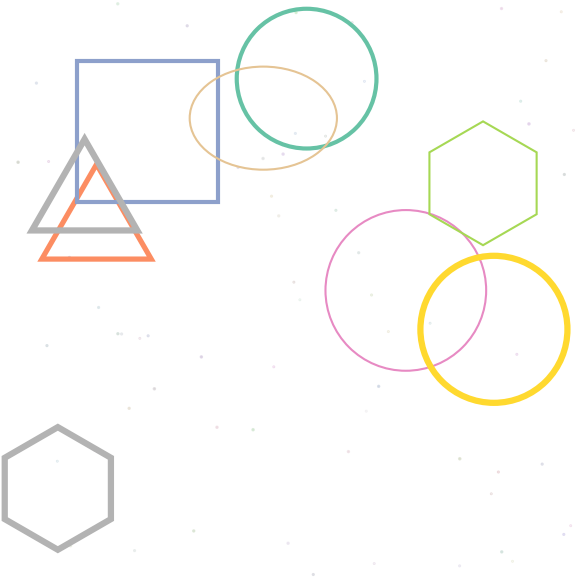[{"shape": "circle", "thickness": 2, "radius": 0.6, "center": [0.531, 0.863]}, {"shape": "triangle", "thickness": 2.5, "radius": 0.55, "center": [0.167, 0.605]}, {"shape": "square", "thickness": 2, "radius": 0.61, "center": [0.256, 0.771]}, {"shape": "circle", "thickness": 1, "radius": 0.7, "center": [0.703, 0.496]}, {"shape": "hexagon", "thickness": 1, "radius": 0.54, "center": [0.836, 0.682]}, {"shape": "circle", "thickness": 3, "radius": 0.64, "center": [0.855, 0.429]}, {"shape": "oval", "thickness": 1, "radius": 0.64, "center": [0.456, 0.795]}, {"shape": "hexagon", "thickness": 3, "radius": 0.53, "center": [0.1, 0.153]}, {"shape": "triangle", "thickness": 3, "radius": 0.53, "center": [0.147, 0.653]}]